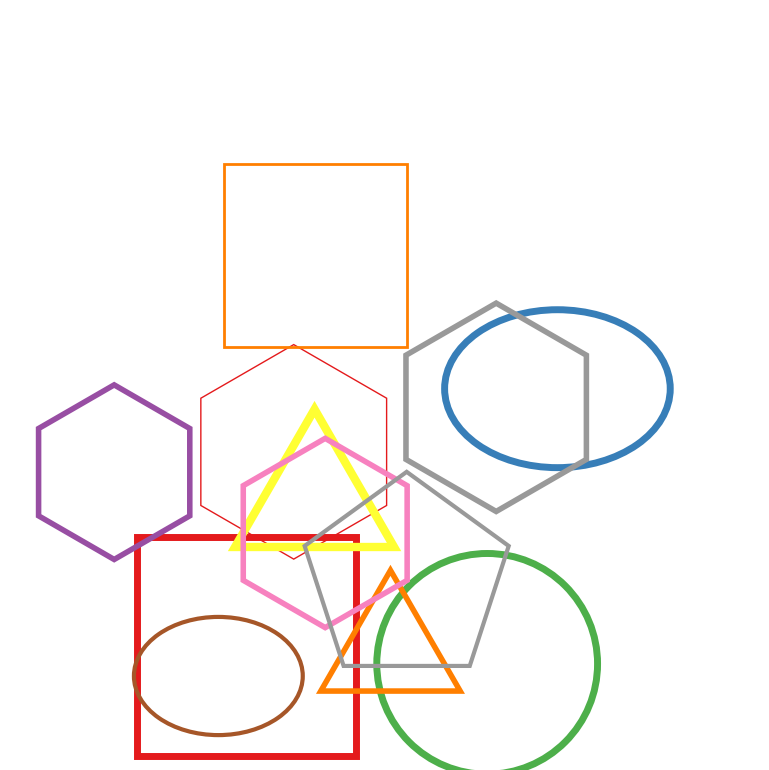[{"shape": "square", "thickness": 2.5, "radius": 0.71, "center": [0.32, 0.16]}, {"shape": "hexagon", "thickness": 0.5, "radius": 0.7, "center": [0.381, 0.413]}, {"shape": "oval", "thickness": 2.5, "radius": 0.73, "center": [0.724, 0.495]}, {"shape": "circle", "thickness": 2.5, "radius": 0.72, "center": [0.633, 0.138]}, {"shape": "hexagon", "thickness": 2, "radius": 0.57, "center": [0.148, 0.387]}, {"shape": "triangle", "thickness": 2, "radius": 0.52, "center": [0.507, 0.155]}, {"shape": "square", "thickness": 1, "radius": 0.59, "center": [0.41, 0.668]}, {"shape": "triangle", "thickness": 3, "radius": 0.6, "center": [0.409, 0.349]}, {"shape": "oval", "thickness": 1.5, "radius": 0.55, "center": [0.284, 0.122]}, {"shape": "hexagon", "thickness": 2, "radius": 0.61, "center": [0.422, 0.308]}, {"shape": "hexagon", "thickness": 2, "radius": 0.68, "center": [0.644, 0.471]}, {"shape": "pentagon", "thickness": 1.5, "radius": 0.7, "center": [0.528, 0.248]}]